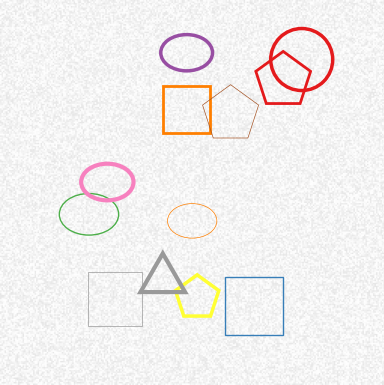[{"shape": "pentagon", "thickness": 2, "radius": 0.37, "center": [0.736, 0.792]}, {"shape": "circle", "thickness": 2.5, "radius": 0.4, "center": [0.784, 0.845]}, {"shape": "square", "thickness": 1, "radius": 0.38, "center": [0.659, 0.205]}, {"shape": "oval", "thickness": 1, "radius": 0.39, "center": [0.231, 0.443]}, {"shape": "oval", "thickness": 2.5, "radius": 0.34, "center": [0.485, 0.863]}, {"shape": "oval", "thickness": 0.5, "radius": 0.32, "center": [0.499, 0.426]}, {"shape": "square", "thickness": 2, "radius": 0.31, "center": [0.484, 0.717]}, {"shape": "pentagon", "thickness": 2.5, "radius": 0.3, "center": [0.512, 0.227]}, {"shape": "pentagon", "thickness": 0.5, "radius": 0.38, "center": [0.599, 0.703]}, {"shape": "oval", "thickness": 3, "radius": 0.34, "center": [0.279, 0.527]}, {"shape": "square", "thickness": 0.5, "radius": 0.35, "center": [0.299, 0.224]}, {"shape": "triangle", "thickness": 3, "radius": 0.33, "center": [0.423, 0.275]}]